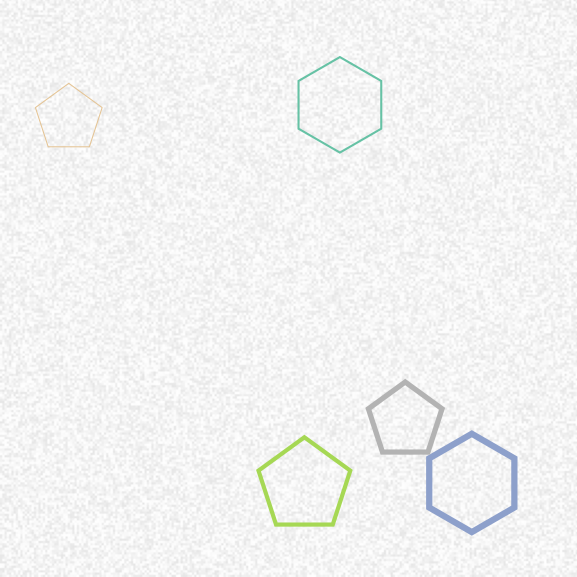[{"shape": "hexagon", "thickness": 1, "radius": 0.41, "center": [0.589, 0.818]}, {"shape": "hexagon", "thickness": 3, "radius": 0.43, "center": [0.817, 0.163]}, {"shape": "pentagon", "thickness": 2, "radius": 0.42, "center": [0.527, 0.158]}, {"shape": "pentagon", "thickness": 0.5, "radius": 0.3, "center": [0.119, 0.794]}, {"shape": "pentagon", "thickness": 2.5, "radius": 0.34, "center": [0.702, 0.271]}]